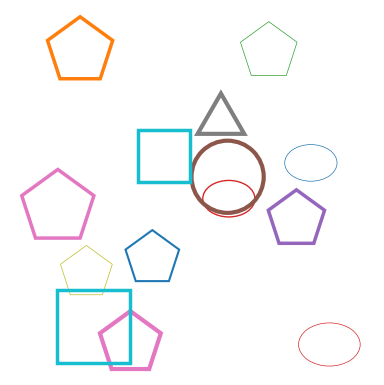[{"shape": "pentagon", "thickness": 1.5, "radius": 0.37, "center": [0.396, 0.329]}, {"shape": "oval", "thickness": 0.5, "radius": 0.34, "center": [0.807, 0.577]}, {"shape": "pentagon", "thickness": 2.5, "radius": 0.44, "center": [0.208, 0.867]}, {"shape": "pentagon", "thickness": 0.5, "radius": 0.39, "center": [0.698, 0.866]}, {"shape": "oval", "thickness": 1, "radius": 0.34, "center": [0.594, 0.484]}, {"shape": "oval", "thickness": 0.5, "radius": 0.4, "center": [0.856, 0.105]}, {"shape": "pentagon", "thickness": 2.5, "radius": 0.38, "center": [0.77, 0.43]}, {"shape": "circle", "thickness": 3, "radius": 0.47, "center": [0.591, 0.541]}, {"shape": "pentagon", "thickness": 2.5, "radius": 0.49, "center": [0.15, 0.461]}, {"shape": "pentagon", "thickness": 3, "radius": 0.42, "center": [0.339, 0.109]}, {"shape": "triangle", "thickness": 3, "radius": 0.35, "center": [0.574, 0.687]}, {"shape": "pentagon", "thickness": 0.5, "radius": 0.35, "center": [0.224, 0.292]}, {"shape": "square", "thickness": 2.5, "radius": 0.34, "center": [0.426, 0.595]}, {"shape": "square", "thickness": 2.5, "radius": 0.47, "center": [0.242, 0.152]}]